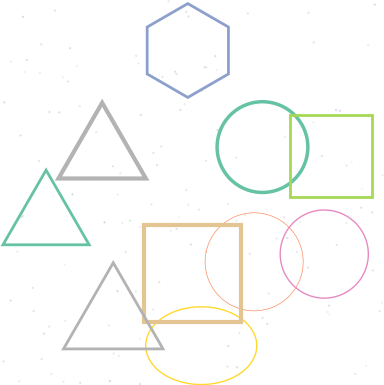[{"shape": "triangle", "thickness": 2, "radius": 0.65, "center": [0.12, 0.429]}, {"shape": "circle", "thickness": 2.5, "radius": 0.59, "center": [0.682, 0.618]}, {"shape": "circle", "thickness": 0.5, "radius": 0.64, "center": [0.66, 0.32]}, {"shape": "hexagon", "thickness": 2, "radius": 0.61, "center": [0.488, 0.869]}, {"shape": "circle", "thickness": 1, "radius": 0.57, "center": [0.842, 0.34]}, {"shape": "square", "thickness": 2, "radius": 0.53, "center": [0.859, 0.596]}, {"shape": "oval", "thickness": 1, "radius": 0.72, "center": [0.523, 0.102]}, {"shape": "square", "thickness": 3, "radius": 0.63, "center": [0.501, 0.289]}, {"shape": "triangle", "thickness": 3, "radius": 0.66, "center": [0.265, 0.602]}, {"shape": "triangle", "thickness": 2, "radius": 0.75, "center": [0.294, 0.168]}]